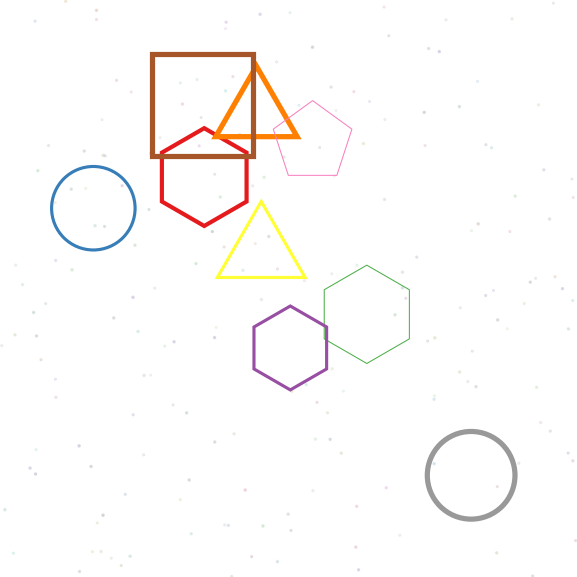[{"shape": "hexagon", "thickness": 2, "radius": 0.42, "center": [0.354, 0.693]}, {"shape": "circle", "thickness": 1.5, "radius": 0.36, "center": [0.162, 0.639]}, {"shape": "hexagon", "thickness": 0.5, "radius": 0.43, "center": [0.635, 0.455]}, {"shape": "hexagon", "thickness": 1.5, "radius": 0.36, "center": [0.503, 0.397]}, {"shape": "triangle", "thickness": 2.5, "radius": 0.41, "center": [0.444, 0.803]}, {"shape": "triangle", "thickness": 1.5, "radius": 0.44, "center": [0.452, 0.563]}, {"shape": "square", "thickness": 2.5, "radius": 0.44, "center": [0.35, 0.817]}, {"shape": "pentagon", "thickness": 0.5, "radius": 0.36, "center": [0.541, 0.753]}, {"shape": "circle", "thickness": 2.5, "radius": 0.38, "center": [0.816, 0.176]}]